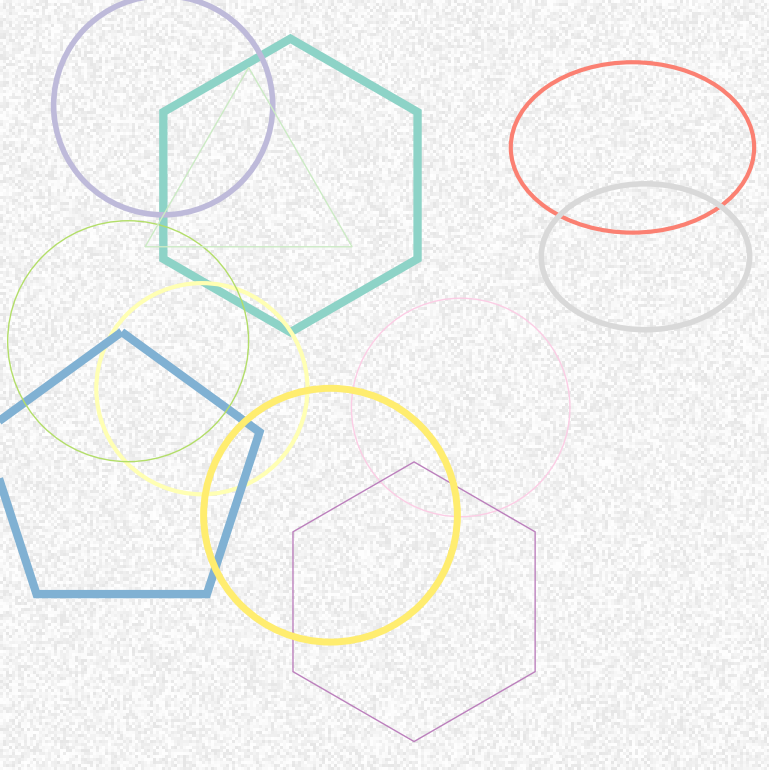[{"shape": "hexagon", "thickness": 3, "radius": 0.95, "center": [0.377, 0.759]}, {"shape": "circle", "thickness": 1.5, "radius": 0.69, "center": [0.262, 0.495]}, {"shape": "circle", "thickness": 2, "radius": 0.71, "center": [0.212, 0.863]}, {"shape": "oval", "thickness": 1.5, "radius": 0.79, "center": [0.821, 0.809]}, {"shape": "pentagon", "thickness": 3, "radius": 0.94, "center": [0.158, 0.381]}, {"shape": "circle", "thickness": 0.5, "radius": 0.78, "center": [0.166, 0.557]}, {"shape": "circle", "thickness": 0.5, "radius": 0.71, "center": [0.598, 0.471]}, {"shape": "oval", "thickness": 2, "radius": 0.68, "center": [0.838, 0.667]}, {"shape": "hexagon", "thickness": 0.5, "radius": 0.91, "center": [0.538, 0.219]}, {"shape": "triangle", "thickness": 0.5, "radius": 0.78, "center": [0.323, 0.757]}, {"shape": "circle", "thickness": 2.5, "radius": 0.82, "center": [0.429, 0.331]}]